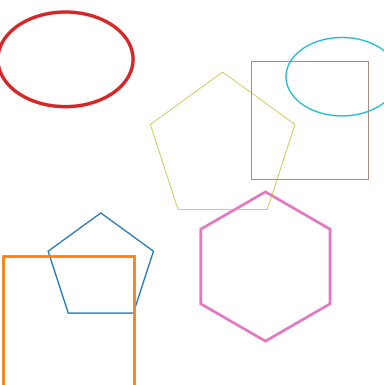[{"shape": "pentagon", "thickness": 1, "radius": 0.72, "center": [0.262, 0.303]}, {"shape": "square", "thickness": 2, "radius": 0.85, "center": [0.178, 0.167]}, {"shape": "oval", "thickness": 2.5, "radius": 0.88, "center": [0.17, 0.846]}, {"shape": "square", "thickness": 0.5, "radius": 0.77, "center": [0.804, 0.689]}, {"shape": "hexagon", "thickness": 2, "radius": 0.97, "center": [0.689, 0.308]}, {"shape": "pentagon", "thickness": 0.5, "radius": 0.99, "center": [0.578, 0.616]}, {"shape": "oval", "thickness": 1, "radius": 0.73, "center": [0.888, 0.801]}]